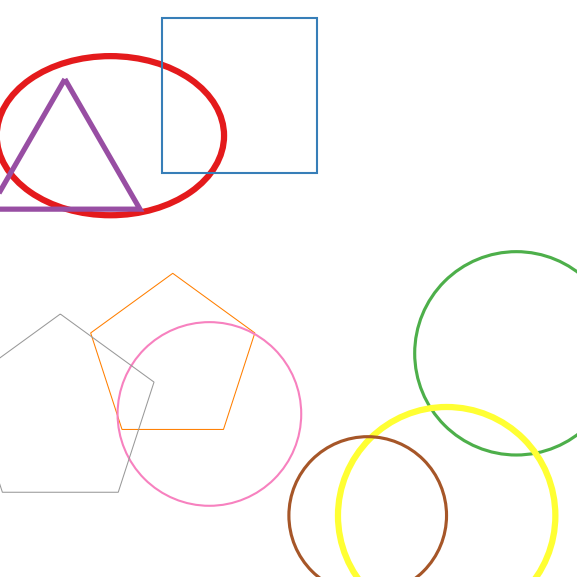[{"shape": "oval", "thickness": 3, "radius": 0.98, "center": [0.191, 0.764]}, {"shape": "square", "thickness": 1, "radius": 0.67, "center": [0.414, 0.834]}, {"shape": "circle", "thickness": 1.5, "radius": 0.88, "center": [0.894, 0.387]}, {"shape": "triangle", "thickness": 2.5, "radius": 0.75, "center": [0.112, 0.712]}, {"shape": "pentagon", "thickness": 0.5, "radius": 0.75, "center": [0.299, 0.376]}, {"shape": "circle", "thickness": 3, "radius": 0.94, "center": [0.773, 0.106]}, {"shape": "circle", "thickness": 1.5, "radius": 0.68, "center": [0.637, 0.106]}, {"shape": "circle", "thickness": 1, "radius": 0.8, "center": [0.363, 0.282]}, {"shape": "pentagon", "thickness": 0.5, "radius": 0.85, "center": [0.104, 0.285]}]